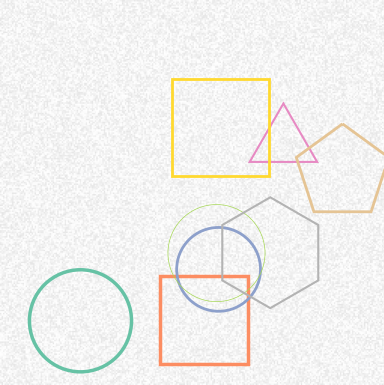[{"shape": "circle", "thickness": 2.5, "radius": 0.66, "center": [0.209, 0.167]}, {"shape": "square", "thickness": 2.5, "radius": 0.57, "center": [0.53, 0.17]}, {"shape": "circle", "thickness": 2, "radius": 0.54, "center": [0.568, 0.3]}, {"shape": "triangle", "thickness": 1.5, "radius": 0.51, "center": [0.736, 0.63]}, {"shape": "circle", "thickness": 0.5, "radius": 0.63, "center": [0.562, 0.343]}, {"shape": "square", "thickness": 2, "radius": 0.63, "center": [0.573, 0.67]}, {"shape": "pentagon", "thickness": 2, "radius": 0.63, "center": [0.89, 0.552]}, {"shape": "hexagon", "thickness": 1.5, "radius": 0.72, "center": [0.702, 0.344]}]